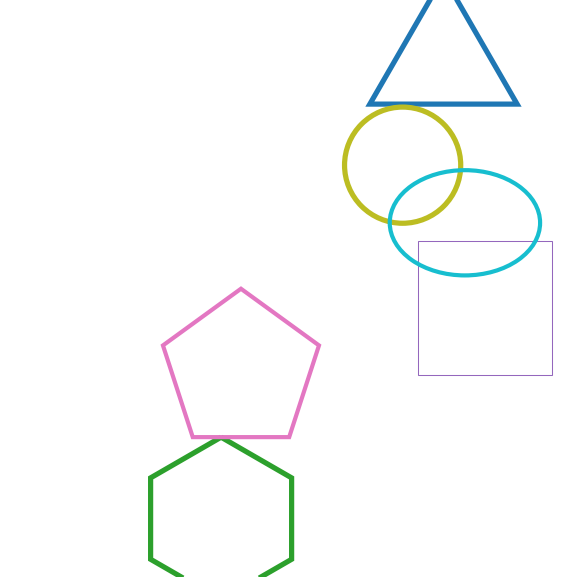[{"shape": "triangle", "thickness": 2.5, "radius": 0.74, "center": [0.768, 0.892]}, {"shape": "hexagon", "thickness": 2.5, "radius": 0.7, "center": [0.383, 0.101]}, {"shape": "square", "thickness": 0.5, "radius": 0.58, "center": [0.84, 0.466]}, {"shape": "pentagon", "thickness": 2, "radius": 0.71, "center": [0.417, 0.357]}, {"shape": "circle", "thickness": 2.5, "radius": 0.5, "center": [0.697, 0.713]}, {"shape": "oval", "thickness": 2, "radius": 0.65, "center": [0.805, 0.613]}]